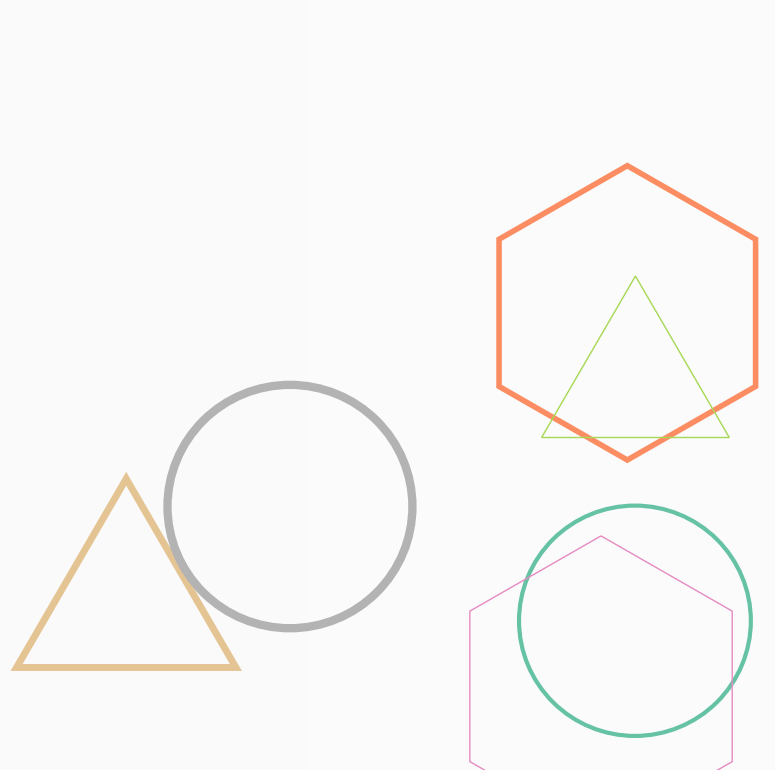[{"shape": "circle", "thickness": 1.5, "radius": 0.75, "center": [0.819, 0.194]}, {"shape": "hexagon", "thickness": 2, "radius": 0.96, "center": [0.809, 0.594]}, {"shape": "hexagon", "thickness": 0.5, "radius": 0.98, "center": [0.776, 0.109]}, {"shape": "triangle", "thickness": 0.5, "radius": 0.7, "center": [0.82, 0.502]}, {"shape": "triangle", "thickness": 2.5, "radius": 0.82, "center": [0.163, 0.215]}, {"shape": "circle", "thickness": 3, "radius": 0.79, "center": [0.374, 0.342]}]